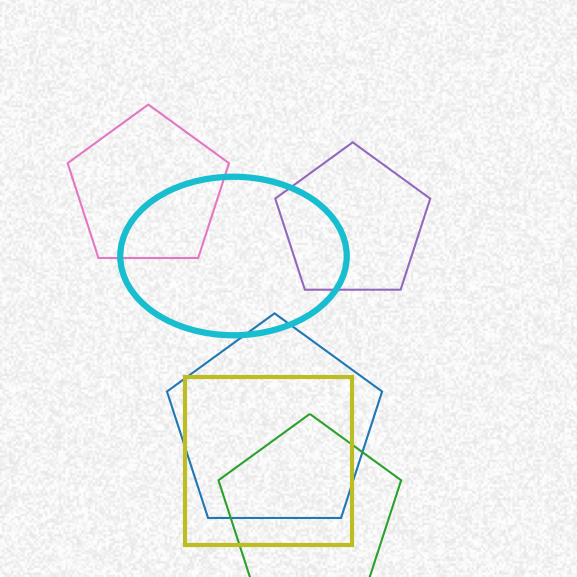[{"shape": "pentagon", "thickness": 1, "radius": 0.98, "center": [0.475, 0.261]}, {"shape": "pentagon", "thickness": 1, "radius": 0.83, "center": [0.536, 0.116]}, {"shape": "pentagon", "thickness": 1, "radius": 0.71, "center": [0.611, 0.612]}, {"shape": "pentagon", "thickness": 1, "radius": 0.73, "center": [0.257, 0.671]}, {"shape": "square", "thickness": 2, "radius": 0.72, "center": [0.465, 0.201]}, {"shape": "oval", "thickness": 3, "radius": 0.98, "center": [0.404, 0.556]}]